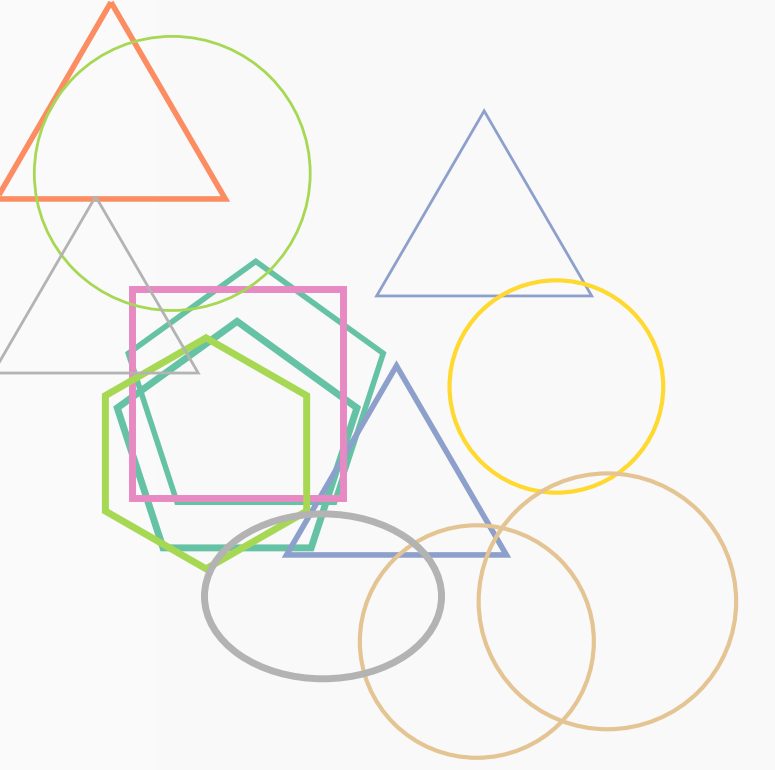[{"shape": "pentagon", "thickness": 2.5, "radius": 0.81, "center": [0.306, 0.42]}, {"shape": "pentagon", "thickness": 2, "radius": 0.86, "center": [0.33, 0.488]}, {"shape": "triangle", "thickness": 2, "radius": 0.85, "center": [0.143, 0.827]}, {"shape": "triangle", "thickness": 1, "radius": 0.8, "center": [0.625, 0.696]}, {"shape": "triangle", "thickness": 2, "radius": 0.82, "center": [0.512, 0.361]}, {"shape": "square", "thickness": 2.5, "radius": 0.68, "center": [0.307, 0.489]}, {"shape": "circle", "thickness": 1, "radius": 0.89, "center": [0.222, 0.775]}, {"shape": "hexagon", "thickness": 2.5, "radius": 0.75, "center": [0.266, 0.411]}, {"shape": "circle", "thickness": 1.5, "radius": 0.69, "center": [0.718, 0.498]}, {"shape": "circle", "thickness": 1.5, "radius": 0.75, "center": [0.615, 0.167]}, {"shape": "circle", "thickness": 1.5, "radius": 0.83, "center": [0.784, 0.219]}, {"shape": "oval", "thickness": 2.5, "radius": 0.76, "center": [0.417, 0.226]}, {"shape": "triangle", "thickness": 1, "radius": 0.76, "center": [0.123, 0.592]}]